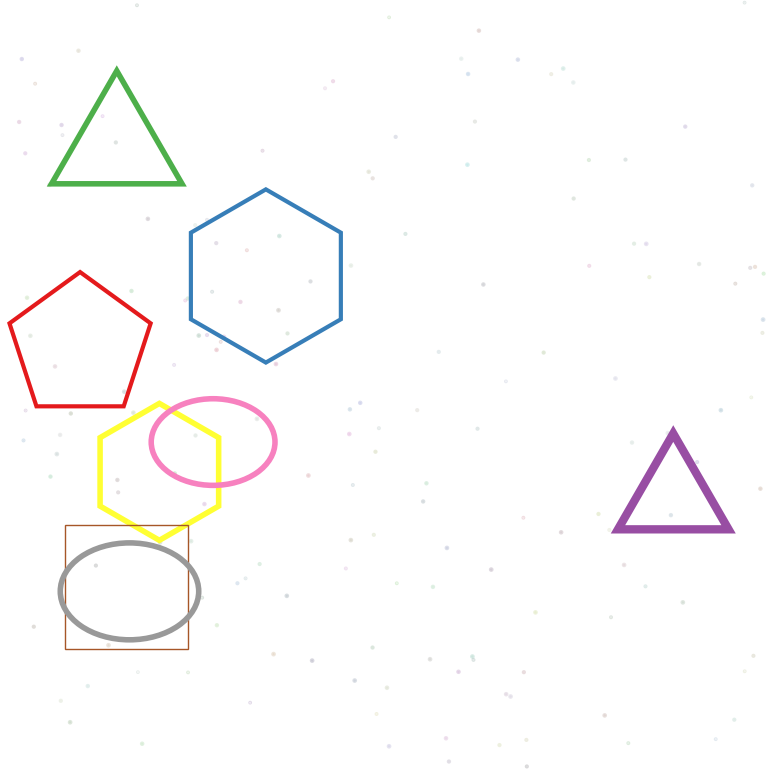[{"shape": "pentagon", "thickness": 1.5, "radius": 0.48, "center": [0.104, 0.55]}, {"shape": "hexagon", "thickness": 1.5, "radius": 0.56, "center": [0.345, 0.642]}, {"shape": "triangle", "thickness": 2, "radius": 0.49, "center": [0.152, 0.81]}, {"shape": "triangle", "thickness": 3, "radius": 0.41, "center": [0.874, 0.354]}, {"shape": "hexagon", "thickness": 2, "radius": 0.44, "center": [0.207, 0.387]}, {"shape": "square", "thickness": 0.5, "radius": 0.4, "center": [0.164, 0.237]}, {"shape": "oval", "thickness": 2, "radius": 0.4, "center": [0.277, 0.426]}, {"shape": "oval", "thickness": 2, "radius": 0.45, "center": [0.168, 0.232]}]